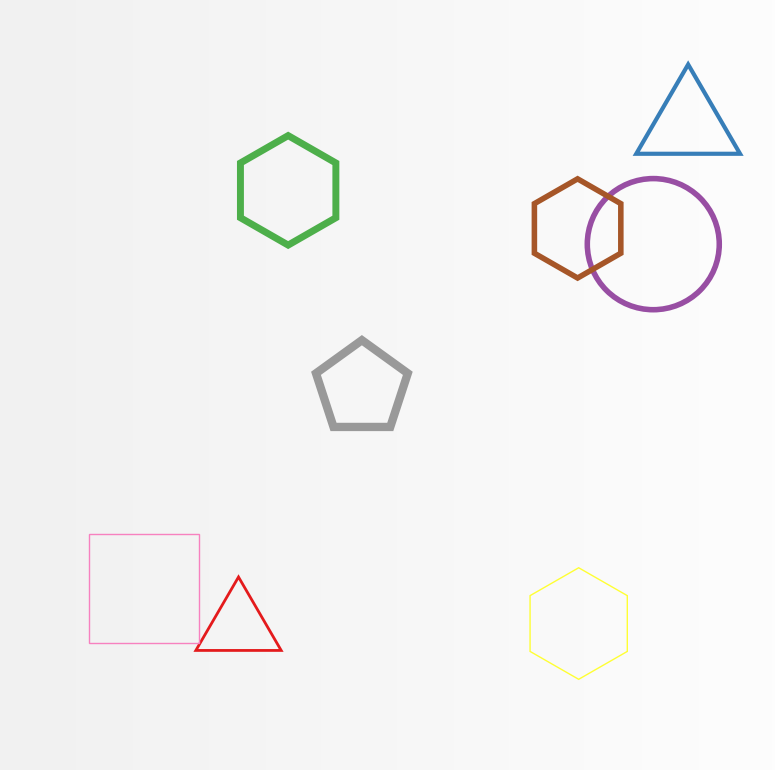[{"shape": "triangle", "thickness": 1, "radius": 0.32, "center": [0.308, 0.187]}, {"shape": "triangle", "thickness": 1.5, "radius": 0.39, "center": [0.888, 0.839]}, {"shape": "hexagon", "thickness": 2.5, "radius": 0.36, "center": [0.372, 0.753]}, {"shape": "circle", "thickness": 2, "radius": 0.43, "center": [0.843, 0.683]}, {"shape": "hexagon", "thickness": 0.5, "radius": 0.36, "center": [0.747, 0.19]}, {"shape": "hexagon", "thickness": 2, "radius": 0.32, "center": [0.745, 0.703]}, {"shape": "square", "thickness": 0.5, "radius": 0.35, "center": [0.186, 0.236]}, {"shape": "pentagon", "thickness": 3, "radius": 0.31, "center": [0.467, 0.496]}]